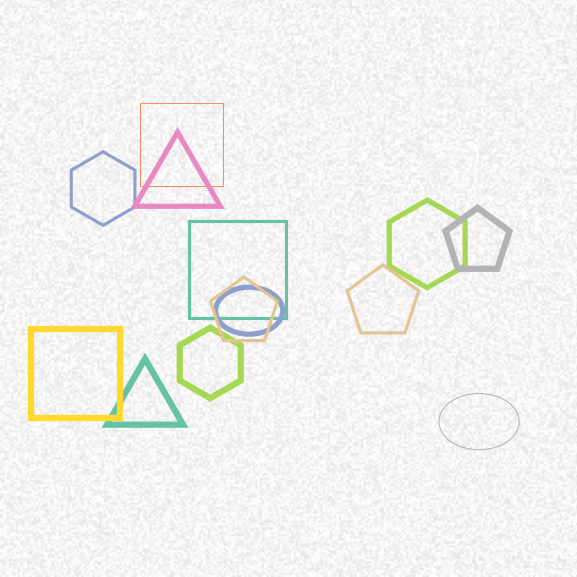[{"shape": "triangle", "thickness": 3, "radius": 0.38, "center": [0.251, 0.302]}, {"shape": "square", "thickness": 1.5, "radius": 0.42, "center": [0.412, 0.533]}, {"shape": "square", "thickness": 0.5, "radius": 0.36, "center": [0.314, 0.749]}, {"shape": "oval", "thickness": 2.5, "radius": 0.29, "center": [0.431, 0.461]}, {"shape": "hexagon", "thickness": 1.5, "radius": 0.32, "center": [0.179, 0.673]}, {"shape": "triangle", "thickness": 2.5, "radius": 0.43, "center": [0.307, 0.685]}, {"shape": "hexagon", "thickness": 3, "radius": 0.3, "center": [0.364, 0.371]}, {"shape": "hexagon", "thickness": 2.5, "radius": 0.38, "center": [0.74, 0.577]}, {"shape": "square", "thickness": 3, "radius": 0.38, "center": [0.13, 0.353]}, {"shape": "pentagon", "thickness": 1.5, "radius": 0.33, "center": [0.663, 0.475]}, {"shape": "pentagon", "thickness": 1.5, "radius": 0.3, "center": [0.423, 0.459]}, {"shape": "pentagon", "thickness": 3, "radius": 0.29, "center": [0.827, 0.581]}, {"shape": "oval", "thickness": 0.5, "radius": 0.35, "center": [0.83, 0.269]}]